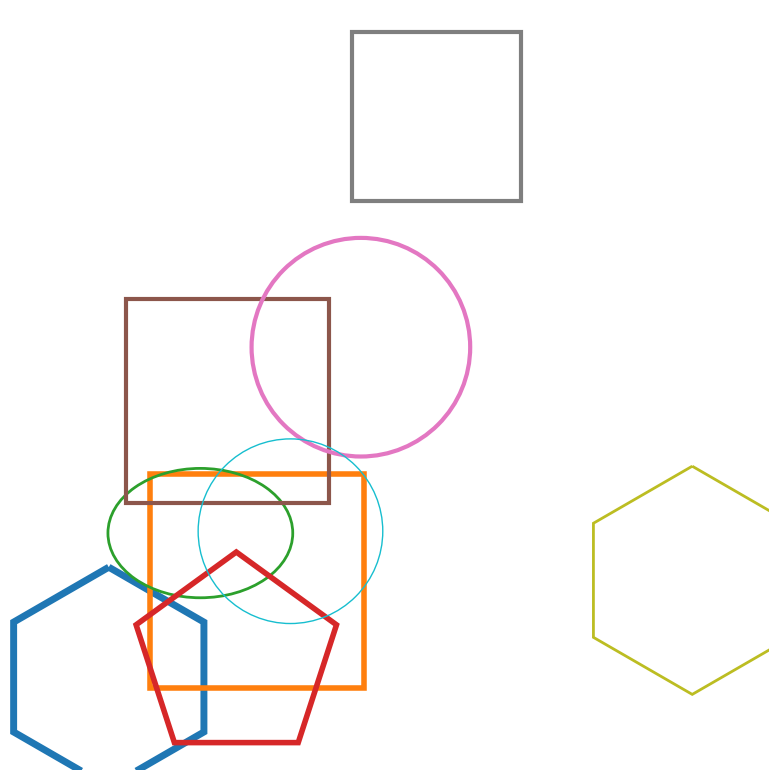[{"shape": "hexagon", "thickness": 2.5, "radius": 0.71, "center": [0.141, 0.121]}, {"shape": "square", "thickness": 2, "radius": 0.69, "center": [0.333, 0.246]}, {"shape": "oval", "thickness": 1, "radius": 0.6, "center": [0.26, 0.308]}, {"shape": "pentagon", "thickness": 2, "radius": 0.68, "center": [0.307, 0.146]}, {"shape": "square", "thickness": 1.5, "radius": 0.66, "center": [0.296, 0.479]}, {"shape": "circle", "thickness": 1.5, "radius": 0.71, "center": [0.469, 0.549]}, {"shape": "square", "thickness": 1.5, "radius": 0.55, "center": [0.567, 0.849]}, {"shape": "hexagon", "thickness": 1, "radius": 0.74, "center": [0.899, 0.246]}, {"shape": "circle", "thickness": 0.5, "radius": 0.6, "center": [0.377, 0.31]}]